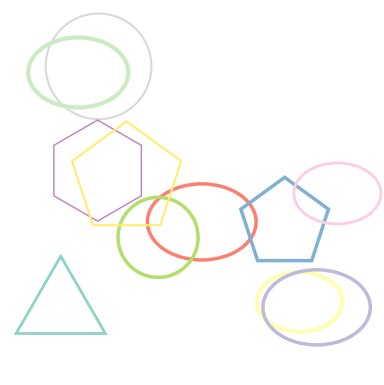[{"shape": "triangle", "thickness": 2, "radius": 0.67, "center": [0.158, 0.201]}, {"shape": "oval", "thickness": 3, "radius": 0.55, "center": [0.778, 0.216]}, {"shape": "oval", "thickness": 2.5, "radius": 0.7, "center": [0.822, 0.202]}, {"shape": "oval", "thickness": 2.5, "radius": 0.71, "center": [0.524, 0.424]}, {"shape": "pentagon", "thickness": 2.5, "radius": 0.6, "center": [0.739, 0.42]}, {"shape": "circle", "thickness": 2.5, "radius": 0.52, "center": [0.411, 0.383]}, {"shape": "oval", "thickness": 2, "radius": 0.57, "center": [0.876, 0.498]}, {"shape": "circle", "thickness": 1.5, "radius": 0.69, "center": [0.256, 0.828]}, {"shape": "hexagon", "thickness": 1, "radius": 0.66, "center": [0.253, 0.557]}, {"shape": "oval", "thickness": 3, "radius": 0.65, "center": [0.203, 0.812]}, {"shape": "pentagon", "thickness": 1.5, "radius": 0.75, "center": [0.329, 0.536]}]